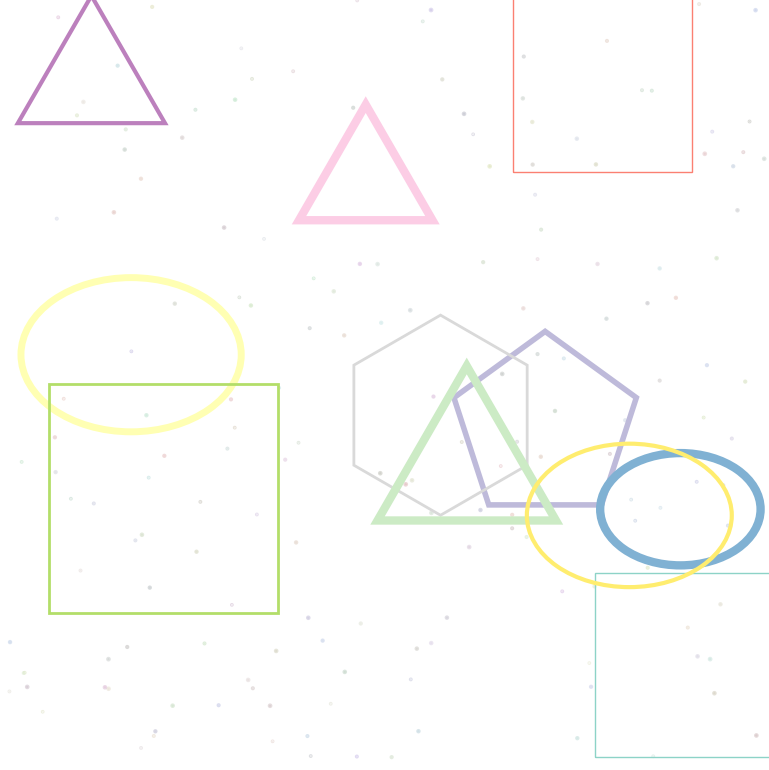[{"shape": "square", "thickness": 0.5, "radius": 0.6, "center": [0.892, 0.136]}, {"shape": "oval", "thickness": 2.5, "radius": 0.72, "center": [0.17, 0.539]}, {"shape": "pentagon", "thickness": 2, "radius": 0.62, "center": [0.708, 0.445]}, {"shape": "square", "thickness": 0.5, "radius": 0.58, "center": [0.782, 0.893]}, {"shape": "oval", "thickness": 3, "radius": 0.52, "center": [0.884, 0.339]}, {"shape": "square", "thickness": 1, "radius": 0.74, "center": [0.213, 0.353]}, {"shape": "triangle", "thickness": 3, "radius": 0.5, "center": [0.475, 0.764]}, {"shape": "hexagon", "thickness": 1, "radius": 0.65, "center": [0.572, 0.461]}, {"shape": "triangle", "thickness": 1.5, "radius": 0.55, "center": [0.119, 0.895]}, {"shape": "triangle", "thickness": 3, "radius": 0.67, "center": [0.606, 0.391]}, {"shape": "oval", "thickness": 1.5, "radius": 0.67, "center": [0.817, 0.331]}]